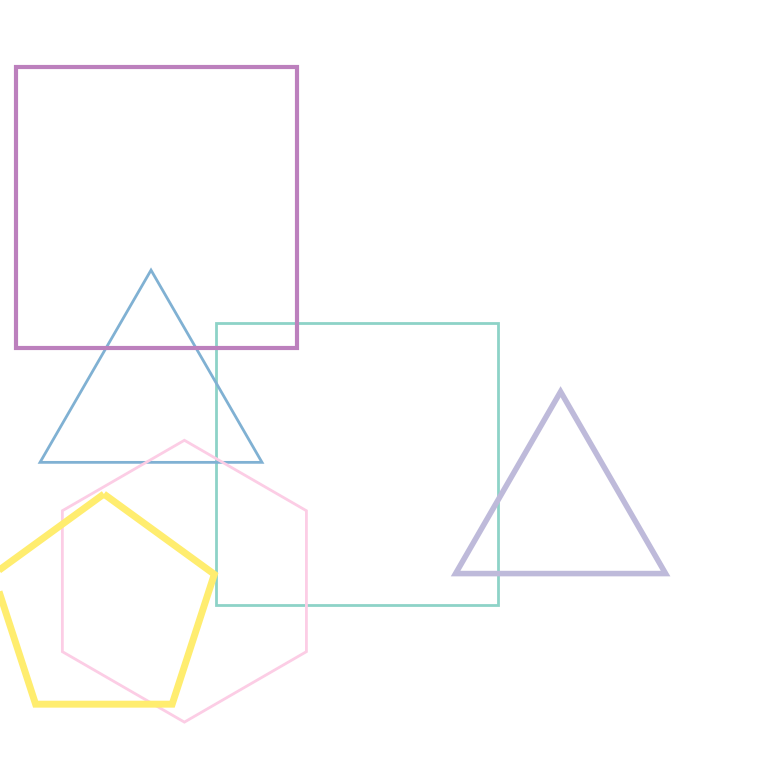[{"shape": "square", "thickness": 1, "radius": 0.92, "center": [0.464, 0.398]}, {"shape": "triangle", "thickness": 2, "radius": 0.79, "center": [0.728, 0.334]}, {"shape": "triangle", "thickness": 1, "radius": 0.83, "center": [0.196, 0.483]}, {"shape": "hexagon", "thickness": 1, "radius": 0.92, "center": [0.239, 0.245]}, {"shape": "square", "thickness": 1.5, "radius": 0.91, "center": [0.204, 0.73]}, {"shape": "pentagon", "thickness": 2.5, "radius": 0.75, "center": [0.135, 0.208]}]